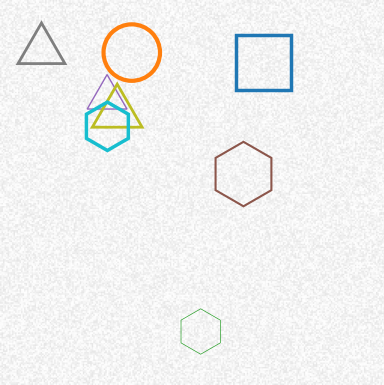[{"shape": "square", "thickness": 2.5, "radius": 0.36, "center": [0.685, 0.839]}, {"shape": "circle", "thickness": 3, "radius": 0.37, "center": [0.342, 0.863]}, {"shape": "hexagon", "thickness": 0.5, "radius": 0.29, "center": [0.521, 0.139]}, {"shape": "triangle", "thickness": 1, "radius": 0.3, "center": [0.278, 0.747]}, {"shape": "hexagon", "thickness": 1.5, "radius": 0.42, "center": [0.632, 0.548]}, {"shape": "triangle", "thickness": 2, "radius": 0.35, "center": [0.108, 0.87]}, {"shape": "triangle", "thickness": 2, "radius": 0.37, "center": [0.304, 0.707]}, {"shape": "hexagon", "thickness": 2.5, "radius": 0.31, "center": [0.279, 0.672]}]